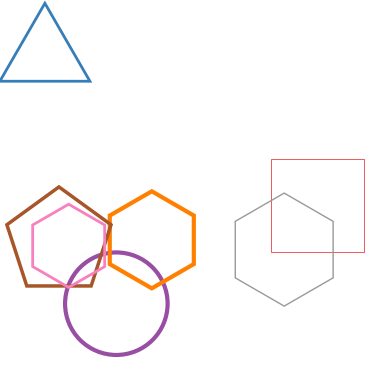[{"shape": "square", "thickness": 0.5, "radius": 0.61, "center": [0.824, 0.467]}, {"shape": "triangle", "thickness": 2, "radius": 0.68, "center": [0.117, 0.857]}, {"shape": "circle", "thickness": 3, "radius": 0.67, "center": [0.302, 0.211]}, {"shape": "hexagon", "thickness": 3, "radius": 0.63, "center": [0.394, 0.377]}, {"shape": "pentagon", "thickness": 2.5, "radius": 0.71, "center": [0.153, 0.372]}, {"shape": "hexagon", "thickness": 2, "radius": 0.54, "center": [0.178, 0.362]}, {"shape": "hexagon", "thickness": 1, "radius": 0.73, "center": [0.738, 0.352]}]